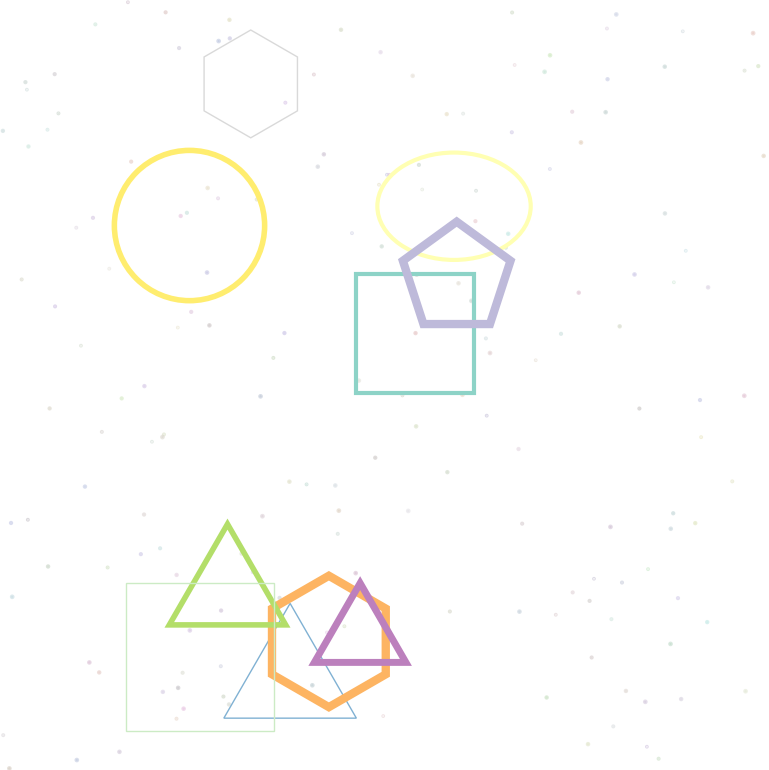[{"shape": "square", "thickness": 1.5, "radius": 0.38, "center": [0.539, 0.567]}, {"shape": "oval", "thickness": 1.5, "radius": 0.5, "center": [0.59, 0.732]}, {"shape": "pentagon", "thickness": 3, "radius": 0.37, "center": [0.593, 0.639]}, {"shape": "triangle", "thickness": 0.5, "radius": 0.5, "center": [0.377, 0.117]}, {"shape": "hexagon", "thickness": 3, "radius": 0.43, "center": [0.427, 0.167]}, {"shape": "triangle", "thickness": 2, "radius": 0.44, "center": [0.295, 0.232]}, {"shape": "hexagon", "thickness": 0.5, "radius": 0.35, "center": [0.326, 0.891]}, {"shape": "triangle", "thickness": 2.5, "radius": 0.34, "center": [0.468, 0.174]}, {"shape": "square", "thickness": 0.5, "radius": 0.48, "center": [0.26, 0.147]}, {"shape": "circle", "thickness": 2, "radius": 0.49, "center": [0.246, 0.707]}]